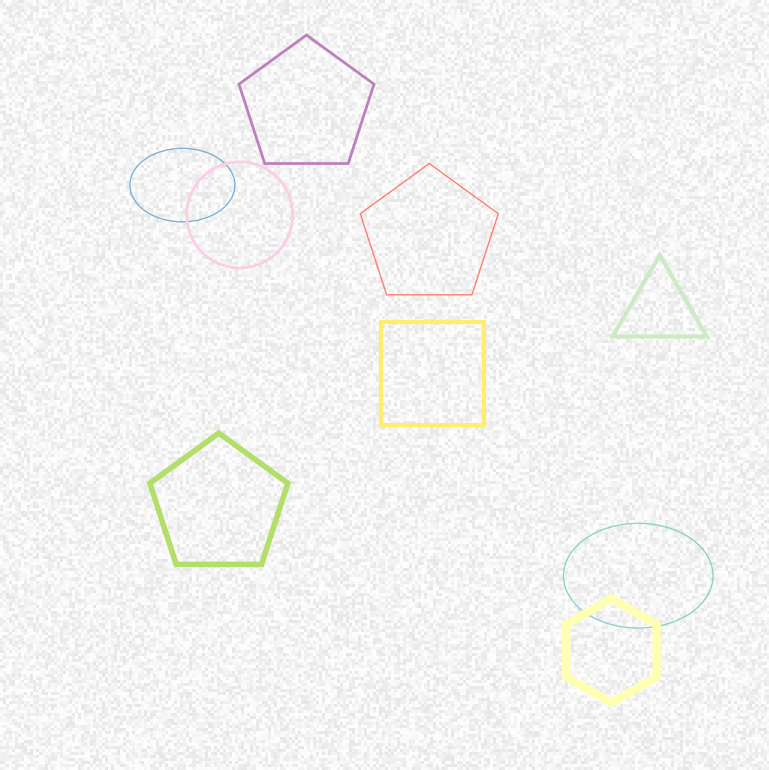[{"shape": "oval", "thickness": 0.5, "radius": 0.49, "center": [0.829, 0.252]}, {"shape": "hexagon", "thickness": 3, "radius": 0.34, "center": [0.794, 0.155]}, {"shape": "pentagon", "thickness": 0.5, "radius": 0.47, "center": [0.557, 0.693]}, {"shape": "oval", "thickness": 0.5, "radius": 0.34, "center": [0.237, 0.76]}, {"shape": "pentagon", "thickness": 2, "radius": 0.47, "center": [0.284, 0.343]}, {"shape": "circle", "thickness": 1, "radius": 0.34, "center": [0.311, 0.721]}, {"shape": "pentagon", "thickness": 1, "radius": 0.46, "center": [0.398, 0.862]}, {"shape": "triangle", "thickness": 1.5, "radius": 0.35, "center": [0.857, 0.598]}, {"shape": "square", "thickness": 1.5, "radius": 0.34, "center": [0.562, 0.515]}]